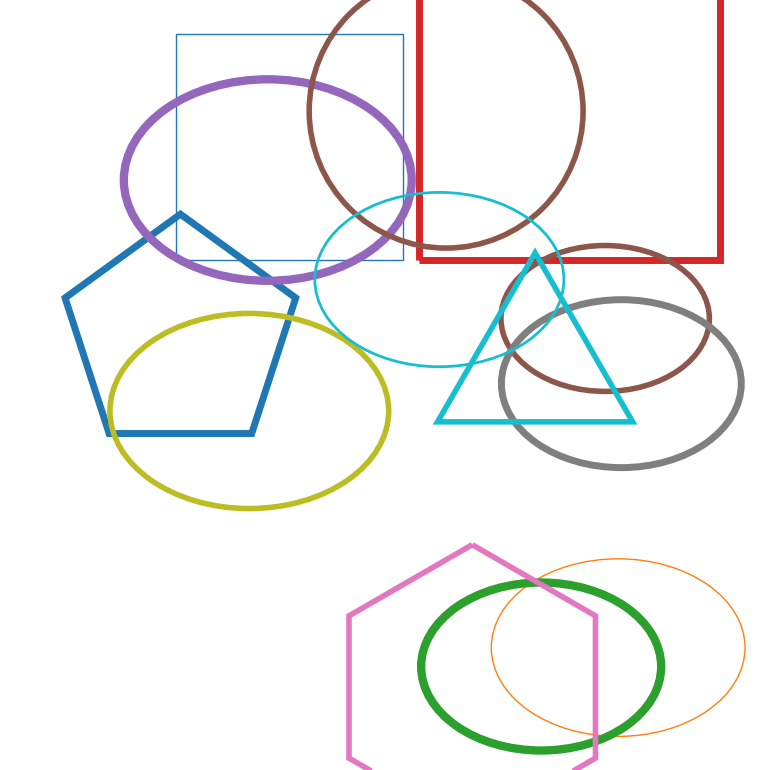[{"shape": "pentagon", "thickness": 2.5, "radius": 0.79, "center": [0.234, 0.564]}, {"shape": "square", "thickness": 0.5, "radius": 0.74, "center": [0.376, 0.809]}, {"shape": "oval", "thickness": 0.5, "radius": 0.82, "center": [0.803, 0.159]}, {"shape": "oval", "thickness": 3, "radius": 0.78, "center": [0.703, 0.134]}, {"shape": "square", "thickness": 2.5, "radius": 0.98, "center": [0.74, 0.858]}, {"shape": "oval", "thickness": 3, "radius": 0.93, "center": [0.348, 0.766]}, {"shape": "oval", "thickness": 2, "radius": 0.68, "center": [0.786, 0.586]}, {"shape": "circle", "thickness": 2, "radius": 0.89, "center": [0.579, 0.856]}, {"shape": "hexagon", "thickness": 2, "radius": 0.92, "center": [0.613, 0.108]}, {"shape": "oval", "thickness": 2.5, "radius": 0.78, "center": [0.807, 0.502]}, {"shape": "oval", "thickness": 2, "radius": 0.91, "center": [0.324, 0.466]}, {"shape": "triangle", "thickness": 2, "radius": 0.73, "center": [0.695, 0.525]}, {"shape": "oval", "thickness": 1, "radius": 0.81, "center": [0.571, 0.637]}]